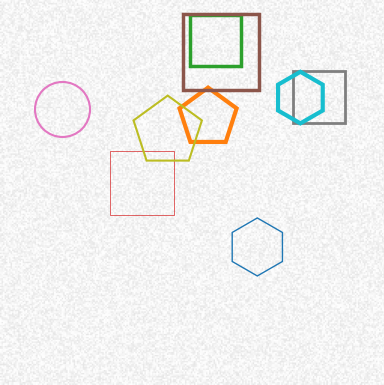[{"shape": "hexagon", "thickness": 1, "radius": 0.38, "center": [0.668, 0.359]}, {"shape": "pentagon", "thickness": 3, "radius": 0.39, "center": [0.54, 0.694]}, {"shape": "square", "thickness": 2.5, "radius": 0.33, "center": [0.559, 0.894]}, {"shape": "square", "thickness": 0.5, "radius": 0.41, "center": [0.369, 0.525]}, {"shape": "square", "thickness": 2.5, "radius": 0.5, "center": [0.574, 0.865]}, {"shape": "circle", "thickness": 1.5, "radius": 0.36, "center": [0.162, 0.716]}, {"shape": "square", "thickness": 2, "radius": 0.34, "center": [0.828, 0.749]}, {"shape": "pentagon", "thickness": 1.5, "radius": 0.47, "center": [0.436, 0.658]}, {"shape": "hexagon", "thickness": 3, "radius": 0.34, "center": [0.78, 0.747]}]